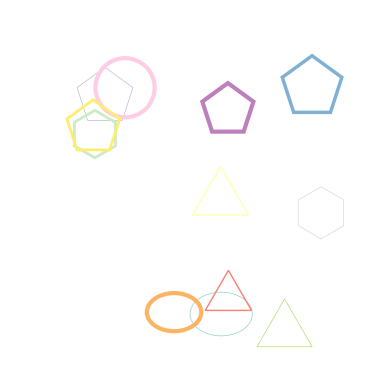[{"shape": "oval", "thickness": 0.5, "radius": 0.4, "center": [0.574, 0.184]}, {"shape": "triangle", "thickness": 1, "radius": 0.42, "center": [0.573, 0.484]}, {"shape": "pentagon", "thickness": 0.5, "radius": 0.38, "center": [0.273, 0.749]}, {"shape": "triangle", "thickness": 1, "radius": 0.35, "center": [0.593, 0.228]}, {"shape": "pentagon", "thickness": 2.5, "radius": 0.41, "center": [0.811, 0.774]}, {"shape": "oval", "thickness": 3, "radius": 0.35, "center": [0.452, 0.189]}, {"shape": "triangle", "thickness": 0.5, "radius": 0.41, "center": [0.739, 0.141]}, {"shape": "circle", "thickness": 3, "radius": 0.38, "center": [0.325, 0.772]}, {"shape": "hexagon", "thickness": 0.5, "radius": 0.34, "center": [0.834, 0.447]}, {"shape": "pentagon", "thickness": 3, "radius": 0.35, "center": [0.592, 0.715]}, {"shape": "hexagon", "thickness": 2, "radius": 0.31, "center": [0.246, 0.652]}, {"shape": "pentagon", "thickness": 2, "radius": 0.36, "center": [0.242, 0.669]}]